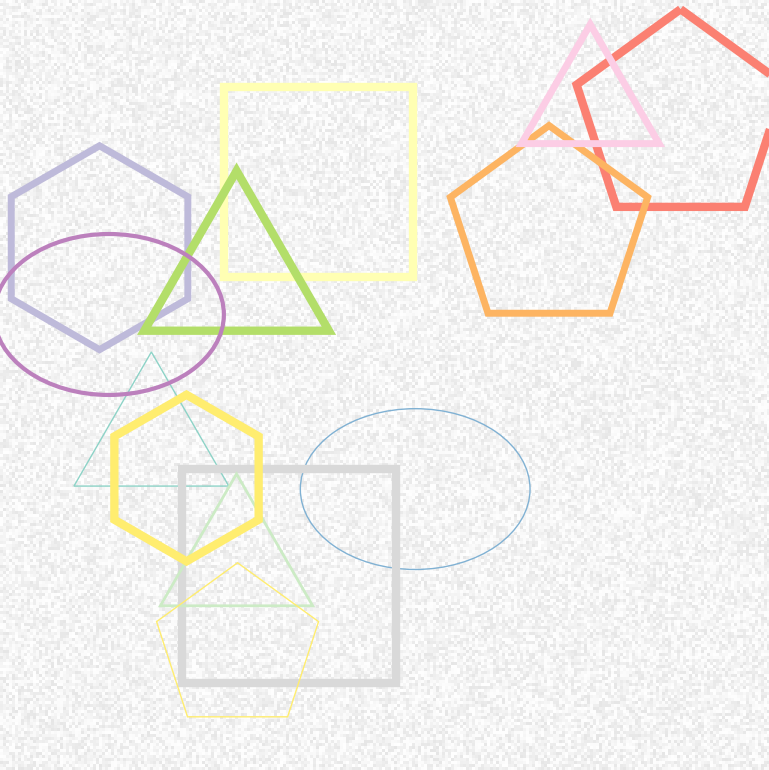[{"shape": "triangle", "thickness": 0.5, "radius": 0.58, "center": [0.197, 0.427]}, {"shape": "square", "thickness": 3, "radius": 0.62, "center": [0.414, 0.763]}, {"shape": "hexagon", "thickness": 2.5, "radius": 0.66, "center": [0.129, 0.678]}, {"shape": "pentagon", "thickness": 3, "radius": 0.71, "center": [0.884, 0.846]}, {"shape": "oval", "thickness": 0.5, "radius": 0.75, "center": [0.539, 0.365]}, {"shape": "pentagon", "thickness": 2.5, "radius": 0.67, "center": [0.713, 0.702]}, {"shape": "triangle", "thickness": 3, "radius": 0.69, "center": [0.307, 0.64]}, {"shape": "triangle", "thickness": 2.5, "radius": 0.52, "center": [0.767, 0.865]}, {"shape": "square", "thickness": 3, "radius": 0.7, "center": [0.376, 0.252]}, {"shape": "oval", "thickness": 1.5, "radius": 0.75, "center": [0.141, 0.592]}, {"shape": "triangle", "thickness": 1, "radius": 0.57, "center": [0.307, 0.27]}, {"shape": "pentagon", "thickness": 0.5, "radius": 0.55, "center": [0.309, 0.159]}, {"shape": "hexagon", "thickness": 3, "radius": 0.54, "center": [0.242, 0.379]}]